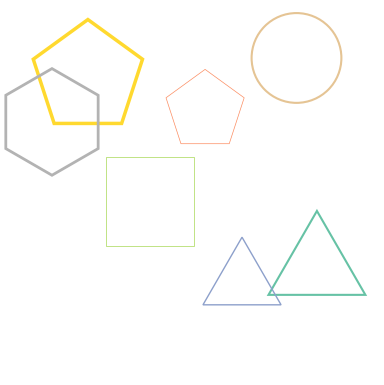[{"shape": "triangle", "thickness": 1.5, "radius": 0.73, "center": [0.823, 0.307]}, {"shape": "pentagon", "thickness": 0.5, "radius": 0.53, "center": [0.533, 0.713]}, {"shape": "triangle", "thickness": 1, "radius": 0.59, "center": [0.629, 0.267]}, {"shape": "square", "thickness": 0.5, "radius": 0.58, "center": [0.389, 0.477]}, {"shape": "pentagon", "thickness": 2.5, "radius": 0.75, "center": [0.228, 0.8]}, {"shape": "circle", "thickness": 1.5, "radius": 0.58, "center": [0.77, 0.849]}, {"shape": "hexagon", "thickness": 2, "radius": 0.69, "center": [0.135, 0.683]}]